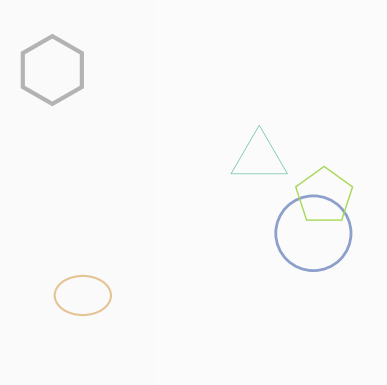[{"shape": "triangle", "thickness": 0.5, "radius": 0.42, "center": [0.669, 0.591]}, {"shape": "circle", "thickness": 2, "radius": 0.49, "center": [0.809, 0.394]}, {"shape": "pentagon", "thickness": 1, "radius": 0.39, "center": [0.836, 0.491]}, {"shape": "oval", "thickness": 1.5, "radius": 0.36, "center": [0.214, 0.233]}, {"shape": "hexagon", "thickness": 3, "radius": 0.44, "center": [0.135, 0.818]}]